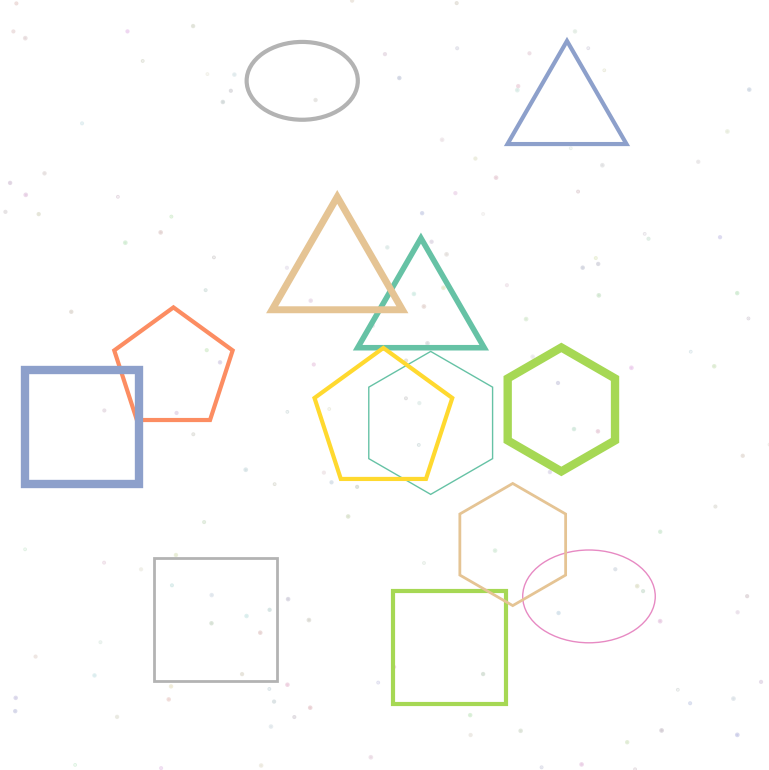[{"shape": "triangle", "thickness": 2, "radius": 0.47, "center": [0.547, 0.596]}, {"shape": "hexagon", "thickness": 0.5, "radius": 0.46, "center": [0.559, 0.451]}, {"shape": "pentagon", "thickness": 1.5, "radius": 0.4, "center": [0.225, 0.52]}, {"shape": "square", "thickness": 3, "radius": 0.37, "center": [0.107, 0.446]}, {"shape": "triangle", "thickness": 1.5, "radius": 0.45, "center": [0.736, 0.858]}, {"shape": "oval", "thickness": 0.5, "radius": 0.43, "center": [0.765, 0.225]}, {"shape": "hexagon", "thickness": 3, "radius": 0.4, "center": [0.729, 0.468]}, {"shape": "square", "thickness": 1.5, "radius": 0.37, "center": [0.584, 0.159]}, {"shape": "pentagon", "thickness": 1.5, "radius": 0.47, "center": [0.498, 0.454]}, {"shape": "hexagon", "thickness": 1, "radius": 0.4, "center": [0.666, 0.293]}, {"shape": "triangle", "thickness": 2.5, "radius": 0.49, "center": [0.438, 0.647]}, {"shape": "oval", "thickness": 1.5, "radius": 0.36, "center": [0.393, 0.895]}, {"shape": "square", "thickness": 1, "radius": 0.4, "center": [0.279, 0.196]}]